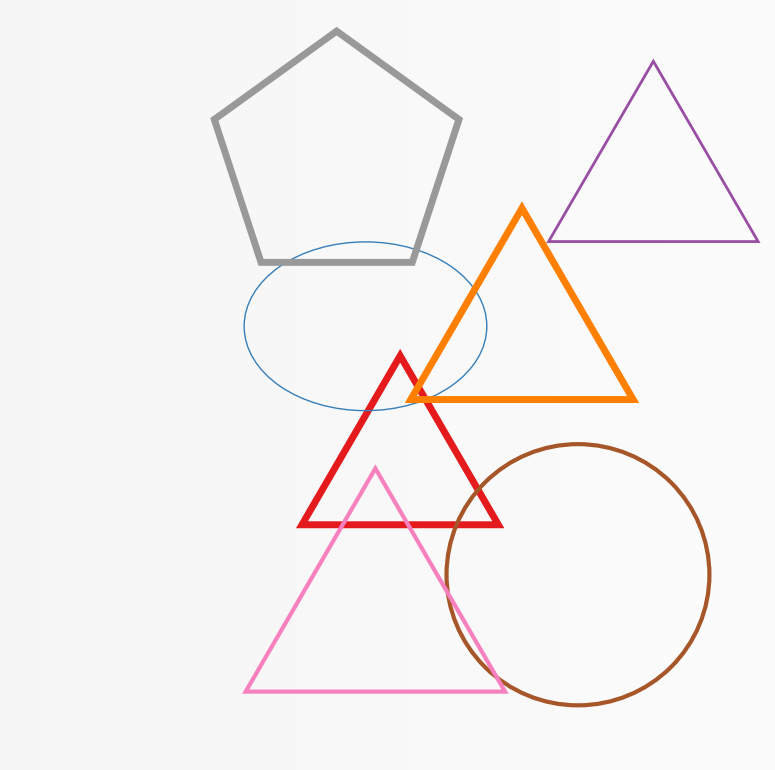[{"shape": "triangle", "thickness": 2.5, "radius": 0.73, "center": [0.516, 0.392]}, {"shape": "oval", "thickness": 0.5, "radius": 0.78, "center": [0.472, 0.576]}, {"shape": "triangle", "thickness": 1, "radius": 0.78, "center": [0.843, 0.764]}, {"shape": "triangle", "thickness": 2.5, "radius": 0.83, "center": [0.673, 0.564]}, {"shape": "circle", "thickness": 1.5, "radius": 0.85, "center": [0.746, 0.254]}, {"shape": "triangle", "thickness": 1.5, "radius": 0.97, "center": [0.484, 0.198]}, {"shape": "pentagon", "thickness": 2.5, "radius": 0.83, "center": [0.434, 0.794]}]